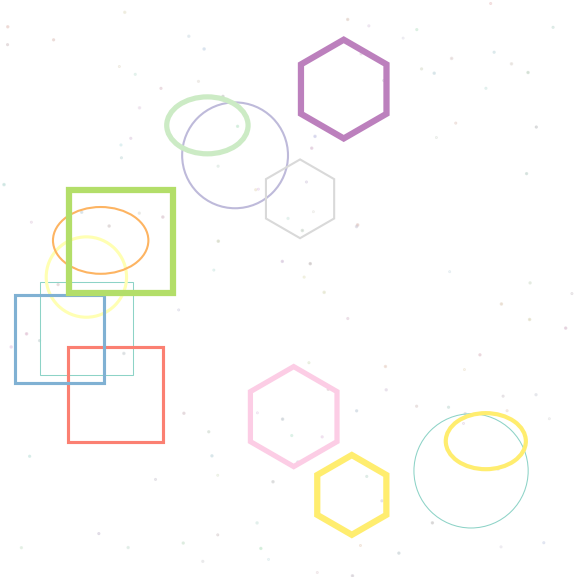[{"shape": "square", "thickness": 0.5, "radius": 0.4, "center": [0.15, 0.43]}, {"shape": "circle", "thickness": 0.5, "radius": 0.49, "center": [0.816, 0.184]}, {"shape": "circle", "thickness": 1.5, "radius": 0.35, "center": [0.15, 0.519]}, {"shape": "circle", "thickness": 1, "radius": 0.46, "center": [0.407, 0.73]}, {"shape": "square", "thickness": 1.5, "radius": 0.41, "center": [0.2, 0.316]}, {"shape": "square", "thickness": 1.5, "radius": 0.38, "center": [0.103, 0.412]}, {"shape": "oval", "thickness": 1, "radius": 0.41, "center": [0.174, 0.583]}, {"shape": "square", "thickness": 3, "radius": 0.45, "center": [0.21, 0.581]}, {"shape": "hexagon", "thickness": 2.5, "radius": 0.43, "center": [0.509, 0.278]}, {"shape": "hexagon", "thickness": 1, "radius": 0.34, "center": [0.52, 0.655]}, {"shape": "hexagon", "thickness": 3, "radius": 0.43, "center": [0.595, 0.845]}, {"shape": "oval", "thickness": 2.5, "radius": 0.35, "center": [0.359, 0.782]}, {"shape": "oval", "thickness": 2, "radius": 0.35, "center": [0.841, 0.235]}, {"shape": "hexagon", "thickness": 3, "radius": 0.35, "center": [0.609, 0.142]}]